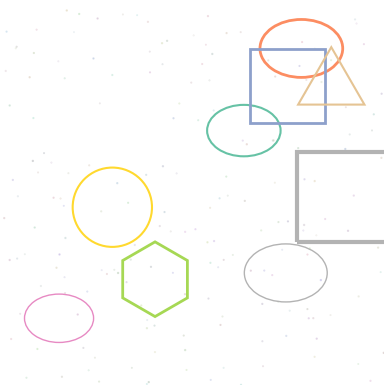[{"shape": "oval", "thickness": 1.5, "radius": 0.48, "center": [0.633, 0.661]}, {"shape": "oval", "thickness": 2, "radius": 0.54, "center": [0.783, 0.874]}, {"shape": "square", "thickness": 2, "radius": 0.48, "center": [0.746, 0.777]}, {"shape": "oval", "thickness": 1, "radius": 0.45, "center": [0.153, 0.173]}, {"shape": "hexagon", "thickness": 2, "radius": 0.49, "center": [0.403, 0.275]}, {"shape": "circle", "thickness": 1.5, "radius": 0.52, "center": [0.292, 0.462]}, {"shape": "triangle", "thickness": 1.5, "radius": 0.5, "center": [0.86, 0.778]}, {"shape": "square", "thickness": 3, "radius": 0.58, "center": [0.889, 0.488]}, {"shape": "oval", "thickness": 1, "radius": 0.54, "center": [0.742, 0.291]}]